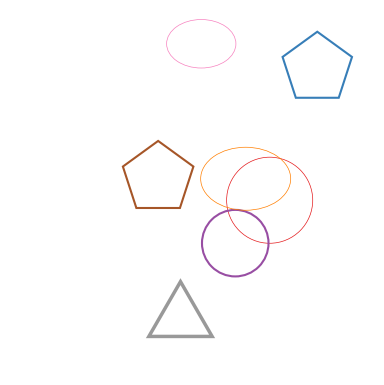[{"shape": "circle", "thickness": 0.5, "radius": 0.56, "center": [0.7, 0.48]}, {"shape": "pentagon", "thickness": 1.5, "radius": 0.47, "center": [0.824, 0.823]}, {"shape": "circle", "thickness": 1.5, "radius": 0.43, "center": [0.611, 0.368]}, {"shape": "oval", "thickness": 0.5, "radius": 0.58, "center": [0.638, 0.536]}, {"shape": "pentagon", "thickness": 1.5, "radius": 0.48, "center": [0.411, 0.538]}, {"shape": "oval", "thickness": 0.5, "radius": 0.45, "center": [0.523, 0.886]}, {"shape": "triangle", "thickness": 2.5, "radius": 0.47, "center": [0.469, 0.174]}]